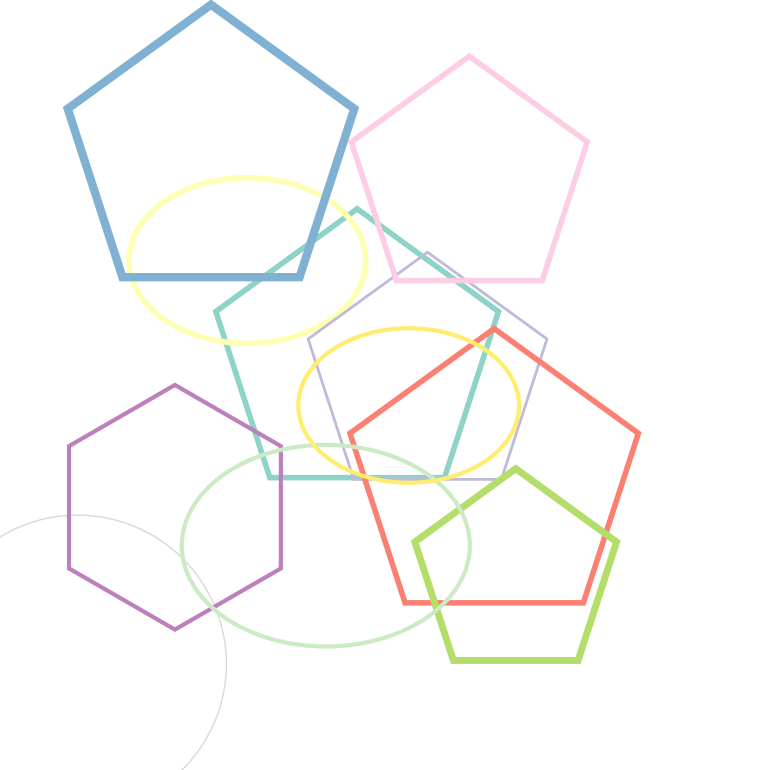[{"shape": "pentagon", "thickness": 2, "radius": 0.96, "center": [0.464, 0.536]}, {"shape": "oval", "thickness": 2, "radius": 0.77, "center": [0.321, 0.662]}, {"shape": "pentagon", "thickness": 1, "radius": 0.82, "center": [0.555, 0.509]}, {"shape": "pentagon", "thickness": 2, "radius": 0.98, "center": [0.642, 0.376]}, {"shape": "pentagon", "thickness": 3, "radius": 0.98, "center": [0.274, 0.798]}, {"shape": "pentagon", "thickness": 2.5, "radius": 0.69, "center": [0.67, 0.254]}, {"shape": "pentagon", "thickness": 2, "radius": 0.81, "center": [0.61, 0.766]}, {"shape": "circle", "thickness": 0.5, "radius": 0.97, "center": [0.101, 0.138]}, {"shape": "hexagon", "thickness": 1.5, "radius": 0.79, "center": [0.227, 0.341]}, {"shape": "oval", "thickness": 1.5, "radius": 0.94, "center": [0.423, 0.291]}, {"shape": "oval", "thickness": 1.5, "radius": 0.72, "center": [0.531, 0.473]}]